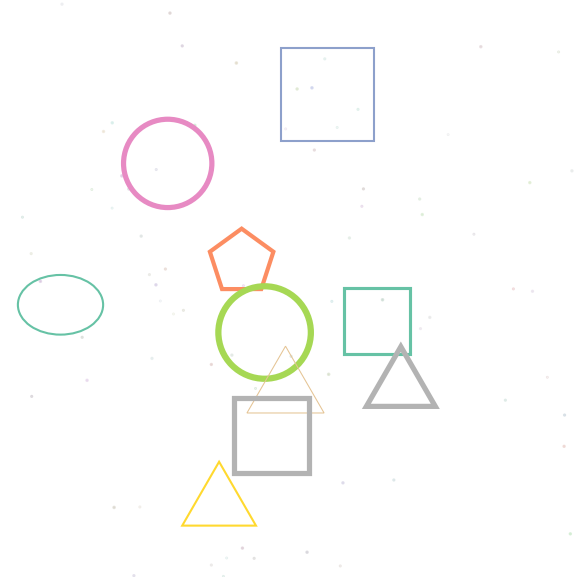[{"shape": "oval", "thickness": 1, "radius": 0.37, "center": [0.105, 0.471]}, {"shape": "square", "thickness": 1.5, "radius": 0.29, "center": [0.653, 0.443]}, {"shape": "pentagon", "thickness": 2, "radius": 0.29, "center": [0.418, 0.545]}, {"shape": "square", "thickness": 1, "radius": 0.4, "center": [0.567, 0.835]}, {"shape": "circle", "thickness": 2.5, "radius": 0.38, "center": [0.29, 0.716]}, {"shape": "circle", "thickness": 3, "radius": 0.4, "center": [0.458, 0.423]}, {"shape": "triangle", "thickness": 1, "radius": 0.37, "center": [0.379, 0.126]}, {"shape": "triangle", "thickness": 0.5, "radius": 0.39, "center": [0.494, 0.323]}, {"shape": "square", "thickness": 2.5, "radius": 0.32, "center": [0.469, 0.245]}, {"shape": "triangle", "thickness": 2.5, "radius": 0.34, "center": [0.694, 0.33]}]